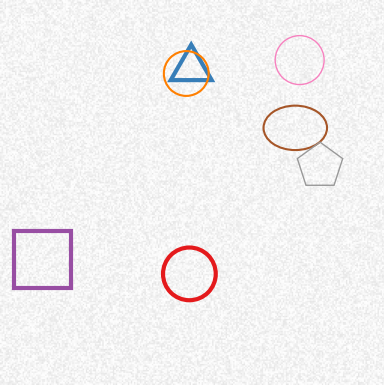[{"shape": "circle", "thickness": 3, "radius": 0.34, "center": [0.492, 0.289]}, {"shape": "triangle", "thickness": 3, "radius": 0.31, "center": [0.497, 0.823]}, {"shape": "square", "thickness": 3, "radius": 0.37, "center": [0.111, 0.326]}, {"shape": "circle", "thickness": 1.5, "radius": 0.29, "center": [0.484, 0.809]}, {"shape": "oval", "thickness": 1.5, "radius": 0.41, "center": [0.767, 0.668]}, {"shape": "circle", "thickness": 1, "radius": 0.32, "center": [0.778, 0.844]}, {"shape": "pentagon", "thickness": 1, "radius": 0.31, "center": [0.831, 0.569]}]